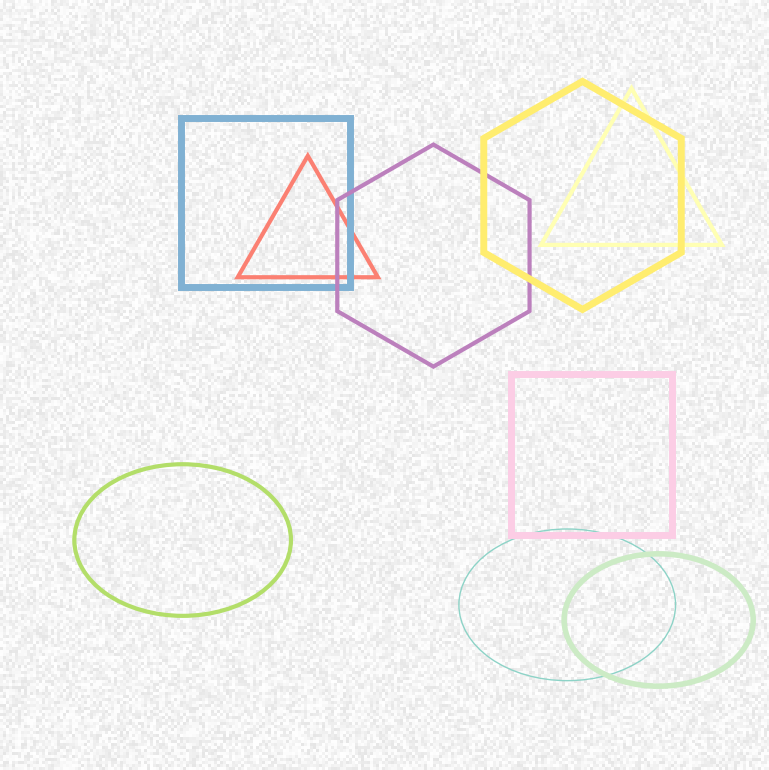[{"shape": "oval", "thickness": 0.5, "radius": 0.7, "center": [0.737, 0.215]}, {"shape": "triangle", "thickness": 1.5, "radius": 0.68, "center": [0.82, 0.75]}, {"shape": "triangle", "thickness": 1.5, "radius": 0.53, "center": [0.4, 0.693]}, {"shape": "square", "thickness": 2.5, "radius": 0.55, "center": [0.344, 0.737]}, {"shape": "oval", "thickness": 1.5, "radius": 0.7, "center": [0.237, 0.299]}, {"shape": "square", "thickness": 2.5, "radius": 0.52, "center": [0.768, 0.41]}, {"shape": "hexagon", "thickness": 1.5, "radius": 0.72, "center": [0.563, 0.668]}, {"shape": "oval", "thickness": 2, "radius": 0.61, "center": [0.855, 0.195]}, {"shape": "hexagon", "thickness": 2.5, "radius": 0.74, "center": [0.757, 0.746]}]